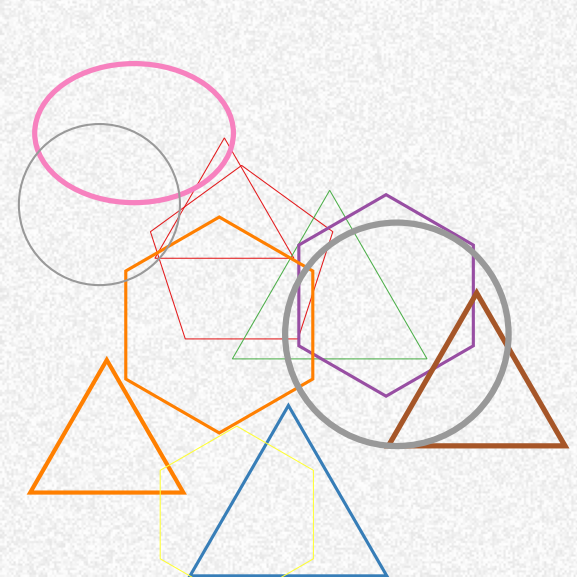[{"shape": "triangle", "thickness": 0.5, "radius": 0.69, "center": [0.389, 0.621]}, {"shape": "pentagon", "thickness": 0.5, "radius": 0.83, "center": [0.418, 0.547]}, {"shape": "triangle", "thickness": 1.5, "radius": 0.98, "center": [0.499, 0.1]}, {"shape": "triangle", "thickness": 0.5, "radius": 0.97, "center": [0.571, 0.475]}, {"shape": "hexagon", "thickness": 1.5, "radius": 0.87, "center": [0.669, 0.488]}, {"shape": "triangle", "thickness": 2, "radius": 0.77, "center": [0.185, 0.223]}, {"shape": "hexagon", "thickness": 1.5, "radius": 0.93, "center": [0.38, 0.436]}, {"shape": "hexagon", "thickness": 0.5, "radius": 0.77, "center": [0.41, 0.108]}, {"shape": "triangle", "thickness": 2.5, "radius": 0.88, "center": [0.825, 0.315]}, {"shape": "oval", "thickness": 2.5, "radius": 0.86, "center": [0.232, 0.769]}, {"shape": "circle", "thickness": 1, "radius": 0.7, "center": [0.172, 0.645]}, {"shape": "circle", "thickness": 3, "radius": 0.97, "center": [0.687, 0.42]}]